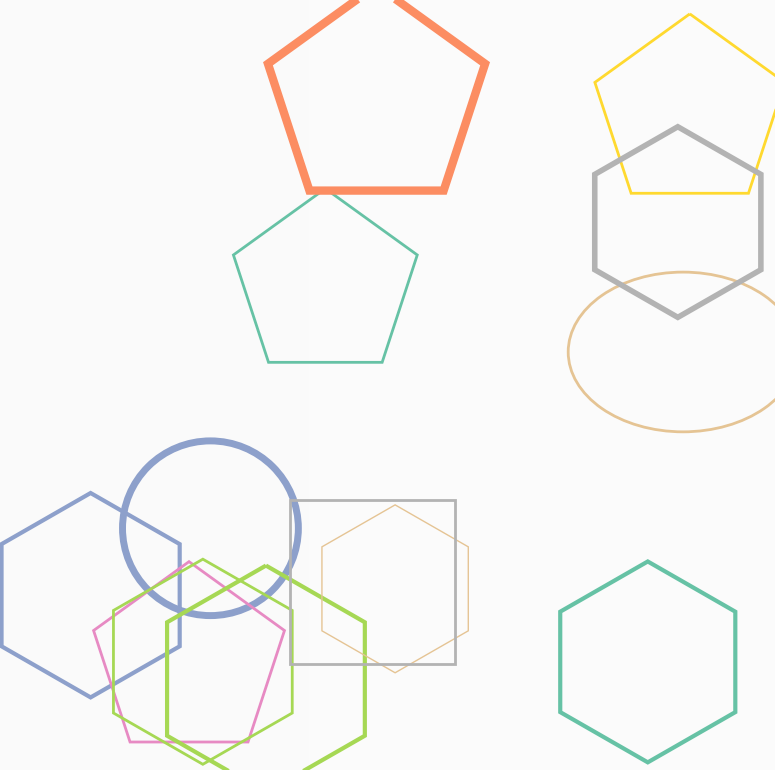[{"shape": "pentagon", "thickness": 1, "radius": 0.62, "center": [0.42, 0.63]}, {"shape": "hexagon", "thickness": 1.5, "radius": 0.65, "center": [0.836, 0.14]}, {"shape": "pentagon", "thickness": 3, "radius": 0.74, "center": [0.486, 0.872]}, {"shape": "hexagon", "thickness": 1.5, "radius": 0.66, "center": [0.117, 0.227]}, {"shape": "circle", "thickness": 2.5, "radius": 0.57, "center": [0.272, 0.314]}, {"shape": "pentagon", "thickness": 1, "radius": 0.65, "center": [0.244, 0.141]}, {"shape": "hexagon", "thickness": 1.5, "radius": 0.74, "center": [0.343, 0.118]}, {"shape": "hexagon", "thickness": 1, "radius": 0.67, "center": [0.262, 0.141]}, {"shape": "pentagon", "thickness": 1, "radius": 0.64, "center": [0.89, 0.853]}, {"shape": "oval", "thickness": 1, "radius": 0.74, "center": [0.881, 0.543]}, {"shape": "hexagon", "thickness": 0.5, "radius": 0.55, "center": [0.51, 0.235]}, {"shape": "square", "thickness": 1, "radius": 0.53, "center": [0.481, 0.245]}, {"shape": "hexagon", "thickness": 2, "radius": 0.62, "center": [0.875, 0.712]}]